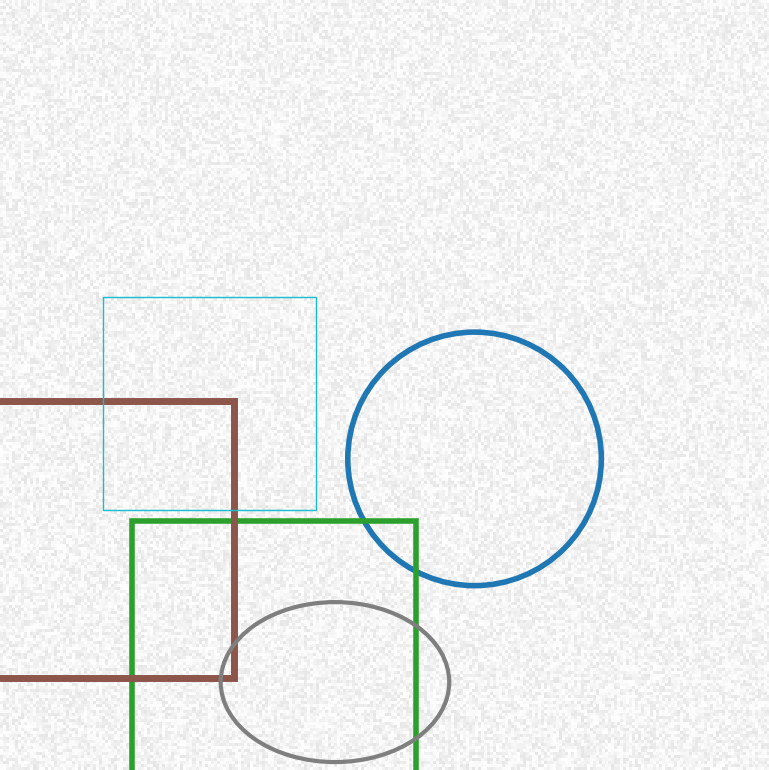[{"shape": "circle", "thickness": 2, "radius": 0.82, "center": [0.616, 0.404]}, {"shape": "square", "thickness": 2, "radius": 0.92, "center": [0.356, 0.138]}, {"shape": "square", "thickness": 2.5, "radius": 0.9, "center": [0.125, 0.3]}, {"shape": "oval", "thickness": 1.5, "radius": 0.74, "center": [0.435, 0.114]}, {"shape": "square", "thickness": 0.5, "radius": 0.69, "center": [0.272, 0.476]}]